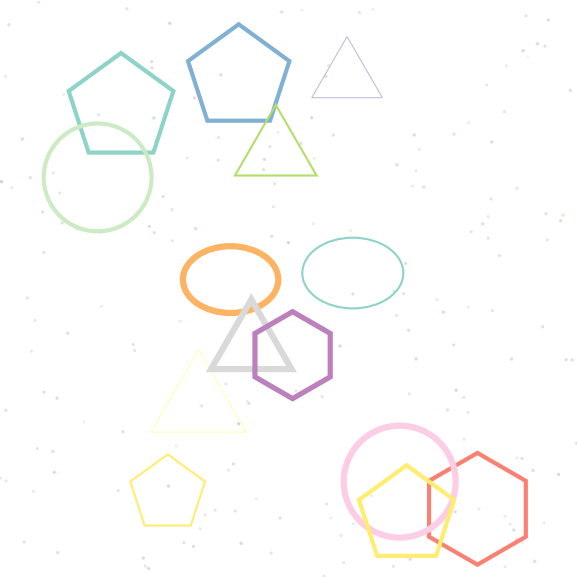[{"shape": "pentagon", "thickness": 2, "radius": 0.48, "center": [0.21, 0.812]}, {"shape": "oval", "thickness": 1, "radius": 0.44, "center": [0.611, 0.526]}, {"shape": "triangle", "thickness": 0.5, "radius": 0.48, "center": [0.344, 0.298]}, {"shape": "triangle", "thickness": 0.5, "radius": 0.35, "center": [0.601, 0.865]}, {"shape": "hexagon", "thickness": 2, "radius": 0.48, "center": [0.827, 0.118]}, {"shape": "pentagon", "thickness": 2, "radius": 0.46, "center": [0.413, 0.865]}, {"shape": "oval", "thickness": 3, "radius": 0.41, "center": [0.399, 0.515]}, {"shape": "triangle", "thickness": 1, "radius": 0.41, "center": [0.478, 0.736]}, {"shape": "circle", "thickness": 3, "radius": 0.48, "center": [0.692, 0.165]}, {"shape": "triangle", "thickness": 3, "radius": 0.4, "center": [0.435, 0.4]}, {"shape": "hexagon", "thickness": 2.5, "radius": 0.38, "center": [0.507, 0.384]}, {"shape": "circle", "thickness": 2, "radius": 0.47, "center": [0.169, 0.692]}, {"shape": "pentagon", "thickness": 1, "radius": 0.34, "center": [0.29, 0.144]}, {"shape": "pentagon", "thickness": 2, "radius": 0.43, "center": [0.704, 0.107]}]